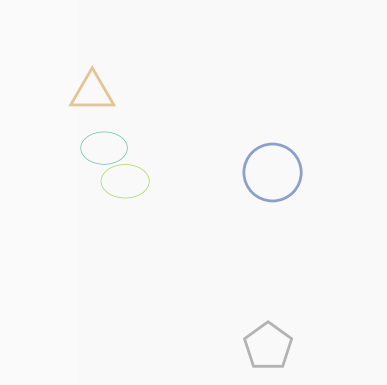[{"shape": "oval", "thickness": 0.5, "radius": 0.3, "center": [0.269, 0.615]}, {"shape": "circle", "thickness": 2, "radius": 0.37, "center": [0.703, 0.552]}, {"shape": "oval", "thickness": 0.5, "radius": 0.31, "center": [0.323, 0.529]}, {"shape": "triangle", "thickness": 2, "radius": 0.32, "center": [0.238, 0.76]}, {"shape": "pentagon", "thickness": 2, "radius": 0.32, "center": [0.692, 0.1]}]